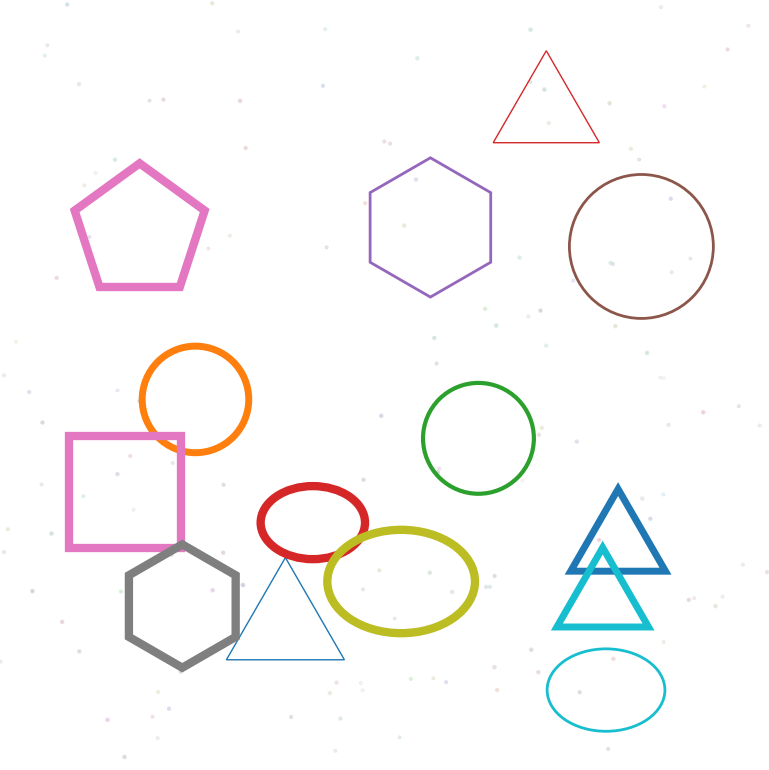[{"shape": "triangle", "thickness": 2.5, "radius": 0.36, "center": [0.803, 0.294]}, {"shape": "triangle", "thickness": 0.5, "radius": 0.44, "center": [0.371, 0.187]}, {"shape": "circle", "thickness": 2.5, "radius": 0.35, "center": [0.254, 0.481]}, {"shape": "circle", "thickness": 1.5, "radius": 0.36, "center": [0.621, 0.431]}, {"shape": "triangle", "thickness": 0.5, "radius": 0.4, "center": [0.709, 0.854]}, {"shape": "oval", "thickness": 3, "radius": 0.34, "center": [0.406, 0.321]}, {"shape": "hexagon", "thickness": 1, "radius": 0.45, "center": [0.559, 0.705]}, {"shape": "circle", "thickness": 1, "radius": 0.47, "center": [0.833, 0.68]}, {"shape": "square", "thickness": 3, "radius": 0.36, "center": [0.163, 0.361]}, {"shape": "pentagon", "thickness": 3, "radius": 0.44, "center": [0.181, 0.699]}, {"shape": "hexagon", "thickness": 3, "radius": 0.4, "center": [0.237, 0.213]}, {"shape": "oval", "thickness": 3, "radius": 0.48, "center": [0.521, 0.245]}, {"shape": "oval", "thickness": 1, "radius": 0.38, "center": [0.787, 0.104]}, {"shape": "triangle", "thickness": 2.5, "radius": 0.34, "center": [0.783, 0.22]}]